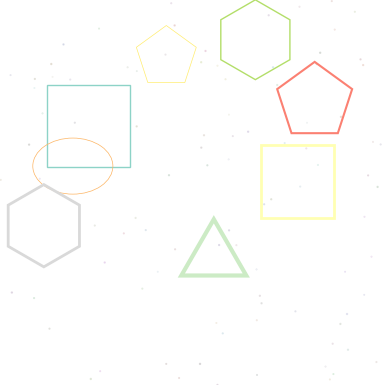[{"shape": "square", "thickness": 1, "radius": 0.53, "center": [0.23, 0.673]}, {"shape": "square", "thickness": 2, "radius": 0.47, "center": [0.772, 0.528]}, {"shape": "pentagon", "thickness": 1.5, "radius": 0.51, "center": [0.817, 0.737]}, {"shape": "oval", "thickness": 0.5, "radius": 0.52, "center": [0.189, 0.569]}, {"shape": "hexagon", "thickness": 1, "radius": 0.52, "center": [0.663, 0.897]}, {"shape": "hexagon", "thickness": 2, "radius": 0.53, "center": [0.114, 0.414]}, {"shape": "triangle", "thickness": 3, "radius": 0.49, "center": [0.555, 0.333]}, {"shape": "pentagon", "thickness": 0.5, "radius": 0.41, "center": [0.432, 0.852]}]